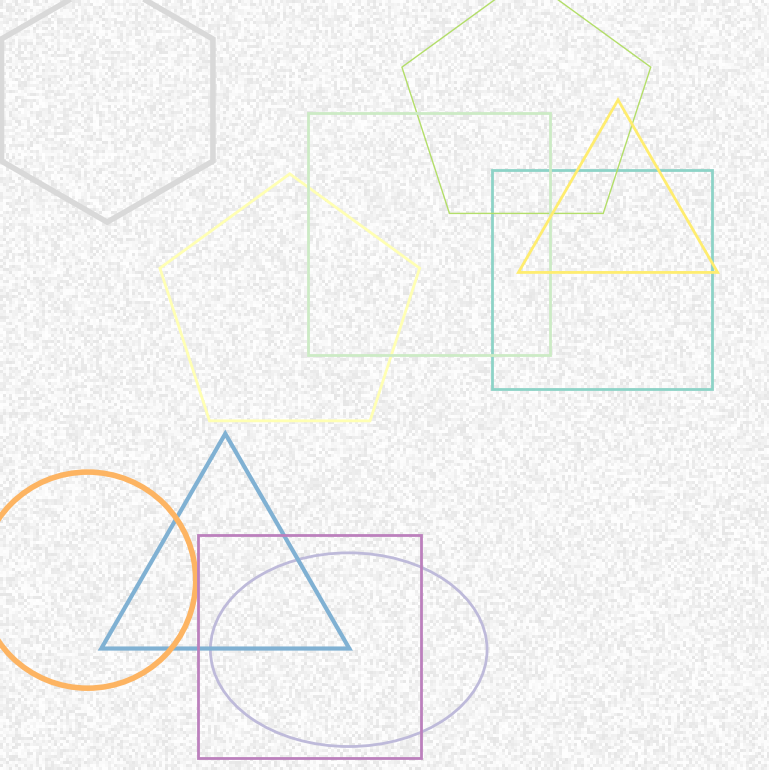[{"shape": "square", "thickness": 1, "radius": 0.71, "center": [0.782, 0.637]}, {"shape": "pentagon", "thickness": 1, "radius": 0.89, "center": [0.376, 0.597]}, {"shape": "oval", "thickness": 1, "radius": 0.9, "center": [0.453, 0.156]}, {"shape": "triangle", "thickness": 1.5, "radius": 0.93, "center": [0.293, 0.251]}, {"shape": "circle", "thickness": 2, "radius": 0.7, "center": [0.114, 0.247]}, {"shape": "pentagon", "thickness": 0.5, "radius": 0.85, "center": [0.684, 0.86]}, {"shape": "hexagon", "thickness": 2, "radius": 0.79, "center": [0.139, 0.87]}, {"shape": "square", "thickness": 1, "radius": 0.72, "center": [0.402, 0.161]}, {"shape": "square", "thickness": 1, "radius": 0.79, "center": [0.557, 0.696]}, {"shape": "triangle", "thickness": 1, "radius": 0.75, "center": [0.803, 0.721]}]